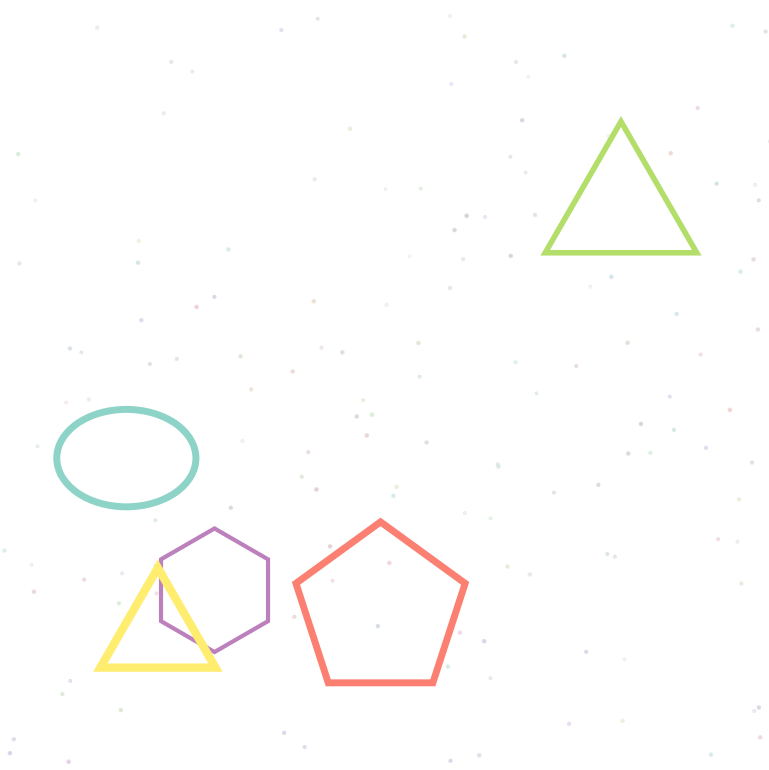[{"shape": "oval", "thickness": 2.5, "radius": 0.45, "center": [0.164, 0.405]}, {"shape": "pentagon", "thickness": 2.5, "radius": 0.58, "center": [0.494, 0.207]}, {"shape": "triangle", "thickness": 2, "radius": 0.57, "center": [0.806, 0.729]}, {"shape": "hexagon", "thickness": 1.5, "radius": 0.4, "center": [0.279, 0.233]}, {"shape": "triangle", "thickness": 3, "radius": 0.43, "center": [0.205, 0.176]}]